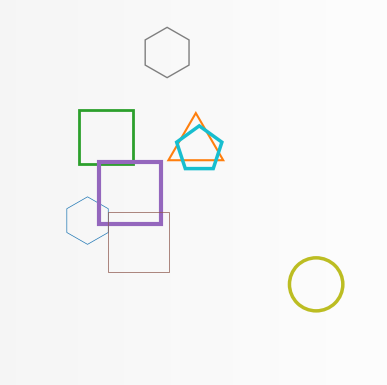[{"shape": "hexagon", "thickness": 0.5, "radius": 0.31, "center": [0.226, 0.427]}, {"shape": "triangle", "thickness": 1.5, "radius": 0.41, "center": [0.505, 0.625]}, {"shape": "square", "thickness": 2, "radius": 0.35, "center": [0.273, 0.645]}, {"shape": "square", "thickness": 3, "radius": 0.4, "center": [0.336, 0.499]}, {"shape": "square", "thickness": 0.5, "radius": 0.39, "center": [0.358, 0.371]}, {"shape": "hexagon", "thickness": 1, "radius": 0.33, "center": [0.431, 0.864]}, {"shape": "circle", "thickness": 2.5, "radius": 0.34, "center": [0.816, 0.261]}, {"shape": "pentagon", "thickness": 2.5, "radius": 0.31, "center": [0.514, 0.612]}]